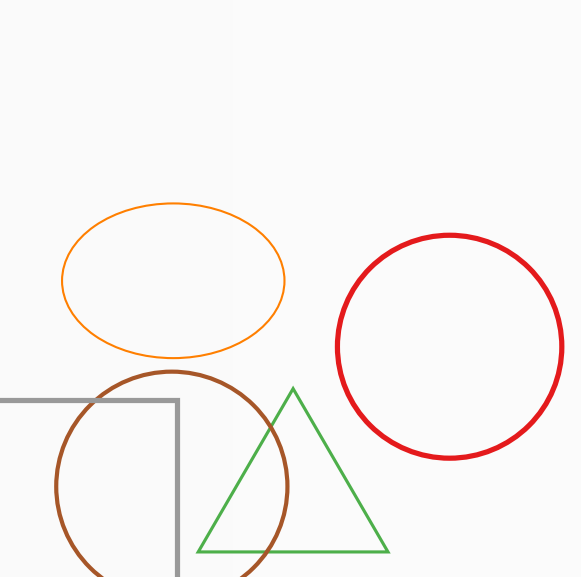[{"shape": "circle", "thickness": 2.5, "radius": 0.97, "center": [0.774, 0.399]}, {"shape": "triangle", "thickness": 1.5, "radius": 0.94, "center": [0.504, 0.138]}, {"shape": "oval", "thickness": 1, "radius": 0.96, "center": [0.298, 0.513]}, {"shape": "circle", "thickness": 2, "radius": 0.99, "center": [0.296, 0.157]}, {"shape": "square", "thickness": 2.5, "radius": 0.85, "center": [0.136, 0.137]}]